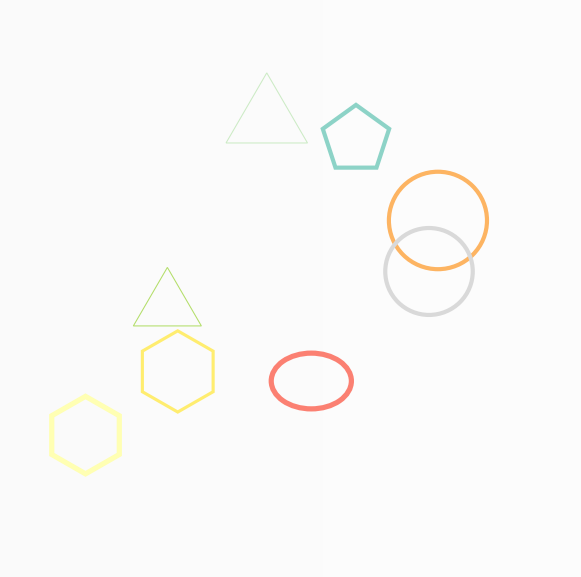[{"shape": "pentagon", "thickness": 2, "radius": 0.3, "center": [0.612, 0.757]}, {"shape": "hexagon", "thickness": 2.5, "radius": 0.34, "center": [0.147, 0.246]}, {"shape": "oval", "thickness": 2.5, "radius": 0.34, "center": [0.536, 0.339]}, {"shape": "circle", "thickness": 2, "radius": 0.42, "center": [0.753, 0.617]}, {"shape": "triangle", "thickness": 0.5, "radius": 0.34, "center": [0.288, 0.469]}, {"shape": "circle", "thickness": 2, "radius": 0.38, "center": [0.738, 0.529]}, {"shape": "triangle", "thickness": 0.5, "radius": 0.4, "center": [0.459, 0.792]}, {"shape": "hexagon", "thickness": 1.5, "radius": 0.35, "center": [0.306, 0.356]}]